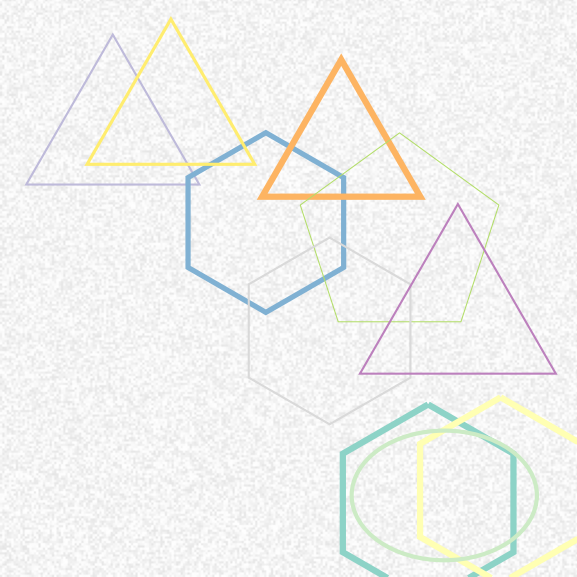[{"shape": "hexagon", "thickness": 3, "radius": 0.85, "center": [0.741, 0.128]}, {"shape": "hexagon", "thickness": 3, "radius": 0.81, "center": [0.867, 0.15]}, {"shape": "triangle", "thickness": 1, "radius": 0.87, "center": [0.195, 0.766]}, {"shape": "hexagon", "thickness": 2.5, "radius": 0.78, "center": [0.46, 0.614]}, {"shape": "triangle", "thickness": 3, "radius": 0.79, "center": [0.591, 0.738]}, {"shape": "pentagon", "thickness": 0.5, "radius": 0.9, "center": [0.692, 0.588]}, {"shape": "hexagon", "thickness": 1, "radius": 0.81, "center": [0.571, 0.426]}, {"shape": "triangle", "thickness": 1, "radius": 0.98, "center": [0.793, 0.45]}, {"shape": "oval", "thickness": 2, "radius": 0.8, "center": [0.769, 0.141]}, {"shape": "triangle", "thickness": 1.5, "radius": 0.84, "center": [0.296, 0.798]}]